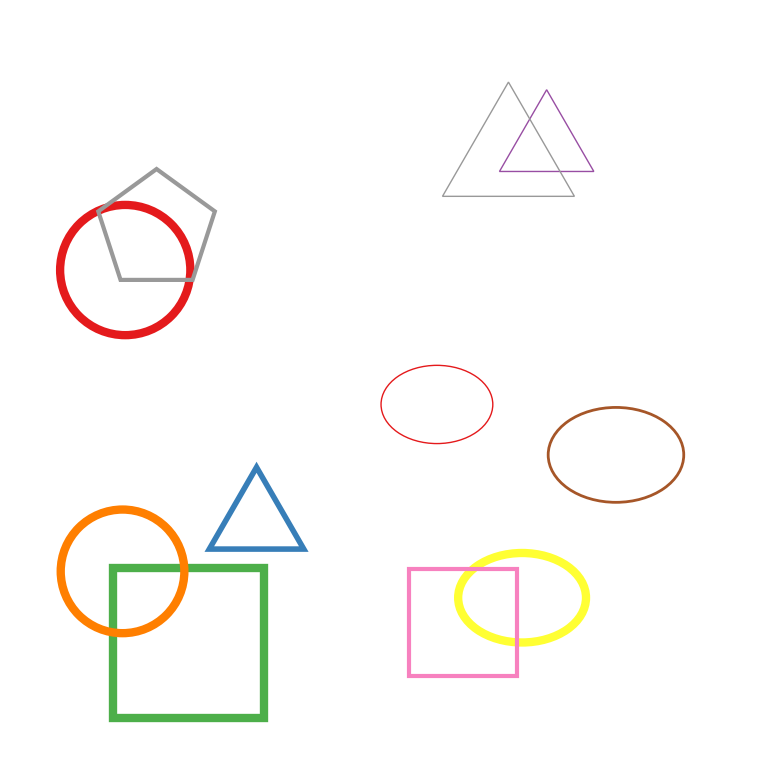[{"shape": "circle", "thickness": 3, "radius": 0.42, "center": [0.163, 0.649]}, {"shape": "oval", "thickness": 0.5, "radius": 0.36, "center": [0.567, 0.475]}, {"shape": "triangle", "thickness": 2, "radius": 0.35, "center": [0.333, 0.322]}, {"shape": "square", "thickness": 3, "radius": 0.49, "center": [0.245, 0.165]}, {"shape": "triangle", "thickness": 0.5, "radius": 0.35, "center": [0.71, 0.813]}, {"shape": "circle", "thickness": 3, "radius": 0.4, "center": [0.159, 0.258]}, {"shape": "oval", "thickness": 3, "radius": 0.42, "center": [0.678, 0.224]}, {"shape": "oval", "thickness": 1, "radius": 0.44, "center": [0.8, 0.409]}, {"shape": "square", "thickness": 1.5, "radius": 0.35, "center": [0.601, 0.191]}, {"shape": "pentagon", "thickness": 1.5, "radius": 0.4, "center": [0.203, 0.701]}, {"shape": "triangle", "thickness": 0.5, "radius": 0.49, "center": [0.66, 0.794]}]